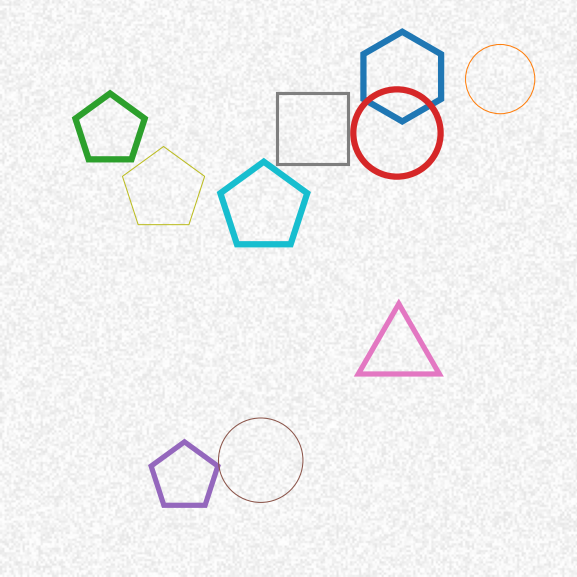[{"shape": "hexagon", "thickness": 3, "radius": 0.39, "center": [0.697, 0.867]}, {"shape": "circle", "thickness": 0.5, "radius": 0.3, "center": [0.866, 0.862]}, {"shape": "pentagon", "thickness": 3, "radius": 0.32, "center": [0.191, 0.774]}, {"shape": "circle", "thickness": 3, "radius": 0.38, "center": [0.687, 0.769]}, {"shape": "pentagon", "thickness": 2.5, "radius": 0.3, "center": [0.319, 0.173]}, {"shape": "circle", "thickness": 0.5, "radius": 0.37, "center": [0.451, 0.202]}, {"shape": "triangle", "thickness": 2.5, "radius": 0.41, "center": [0.691, 0.392]}, {"shape": "square", "thickness": 1.5, "radius": 0.31, "center": [0.54, 0.776]}, {"shape": "pentagon", "thickness": 0.5, "radius": 0.37, "center": [0.283, 0.671]}, {"shape": "pentagon", "thickness": 3, "radius": 0.4, "center": [0.457, 0.64]}]